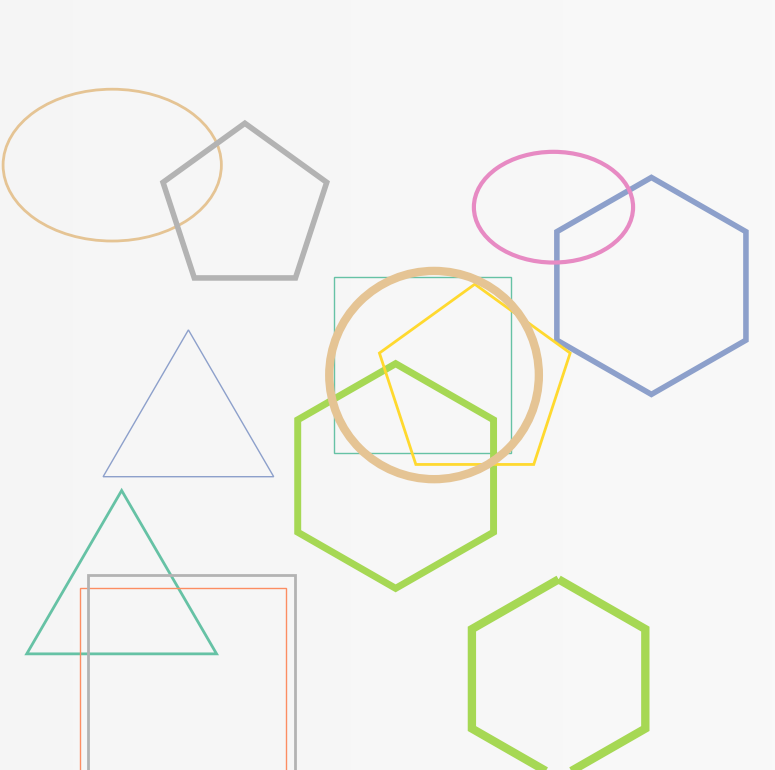[{"shape": "triangle", "thickness": 1, "radius": 0.71, "center": [0.157, 0.222]}, {"shape": "square", "thickness": 0.5, "radius": 0.57, "center": [0.545, 0.526]}, {"shape": "square", "thickness": 0.5, "radius": 0.67, "center": [0.236, 0.103]}, {"shape": "triangle", "thickness": 0.5, "radius": 0.64, "center": [0.243, 0.444]}, {"shape": "hexagon", "thickness": 2, "radius": 0.7, "center": [0.841, 0.629]}, {"shape": "oval", "thickness": 1.5, "radius": 0.51, "center": [0.714, 0.731]}, {"shape": "hexagon", "thickness": 2.5, "radius": 0.73, "center": [0.51, 0.382]}, {"shape": "hexagon", "thickness": 3, "radius": 0.65, "center": [0.721, 0.118]}, {"shape": "pentagon", "thickness": 1, "radius": 0.65, "center": [0.613, 0.501]}, {"shape": "circle", "thickness": 3, "radius": 0.68, "center": [0.56, 0.513]}, {"shape": "oval", "thickness": 1, "radius": 0.7, "center": [0.145, 0.786]}, {"shape": "square", "thickness": 1, "radius": 0.67, "center": [0.248, 0.12]}, {"shape": "pentagon", "thickness": 2, "radius": 0.56, "center": [0.316, 0.729]}]